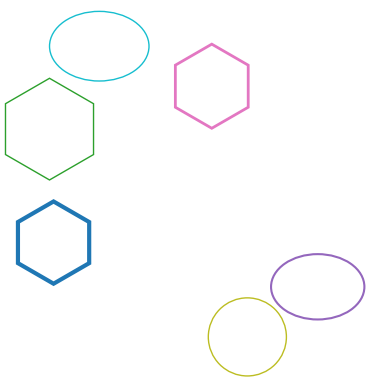[{"shape": "hexagon", "thickness": 3, "radius": 0.53, "center": [0.139, 0.37]}, {"shape": "hexagon", "thickness": 1, "radius": 0.66, "center": [0.129, 0.665]}, {"shape": "oval", "thickness": 1.5, "radius": 0.61, "center": [0.825, 0.255]}, {"shape": "hexagon", "thickness": 2, "radius": 0.55, "center": [0.55, 0.776]}, {"shape": "circle", "thickness": 1, "radius": 0.51, "center": [0.642, 0.125]}, {"shape": "oval", "thickness": 1, "radius": 0.65, "center": [0.258, 0.88]}]